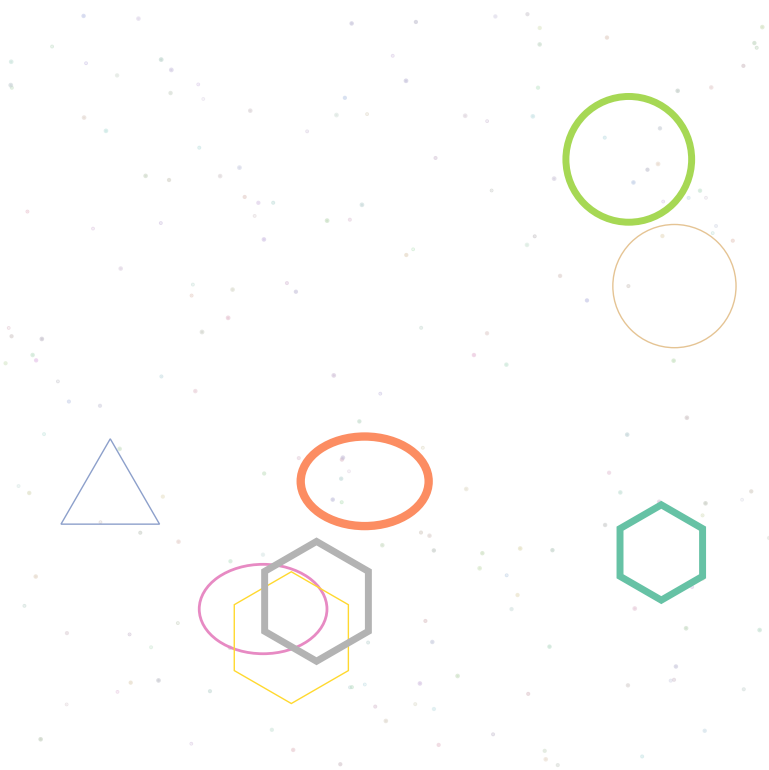[{"shape": "hexagon", "thickness": 2.5, "radius": 0.31, "center": [0.859, 0.283]}, {"shape": "oval", "thickness": 3, "radius": 0.42, "center": [0.474, 0.375]}, {"shape": "triangle", "thickness": 0.5, "radius": 0.37, "center": [0.143, 0.356]}, {"shape": "oval", "thickness": 1, "radius": 0.41, "center": [0.342, 0.209]}, {"shape": "circle", "thickness": 2.5, "radius": 0.41, "center": [0.817, 0.793]}, {"shape": "hexagon", "thickness": 0.5, "radius": 0.43, "center": [0.378, 0.172]}, {"shape": "circle", "thickness": 0.5, "radius": 0.4, "center": [0.876, 0.628]}, {"shape": "hexagon", "thickness": 2.5, "radius": 0.39, "center": [0.411, 0.219]}]